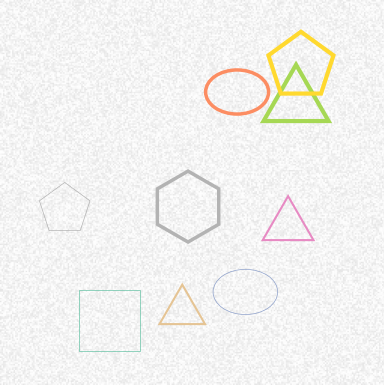[{"shape": "square", "thickness": 0.5, "radius": 0.4, "center": [0.285, 0.167]}, {"shape": "oval", "thickness": 2.5, "radius": 0.41, "center": [0.616, 0.761]}, {"shape": "oval", "thickness": 0.5, "radius": 0.42, "center": [0.637, 0.242]}, {"shape": "triangle", "thickness": 1.5, "radius": 0.38, "center": [0.748, 0.414]}, {"shape": "triangle", "thickness": 3, "radius": 0.49, "center": [0.769, 0.734]}, {"shape": "pentagon", "thickness": 3, "radius": 0.44, "center": [0.782, 0.829]}, {"shape": "triangle", "thickness": 1.5, "radius": 0.34, "center": [0.473, 0.192]}, {"shape": "hexagon", "thickness": 2.5, "radius": 0.46, "center": [0.488, 0.463]}, {"shape": "pentagon", "thickness": 0.5, "radius": 0.35, "center": [0.168, 0.457]}]